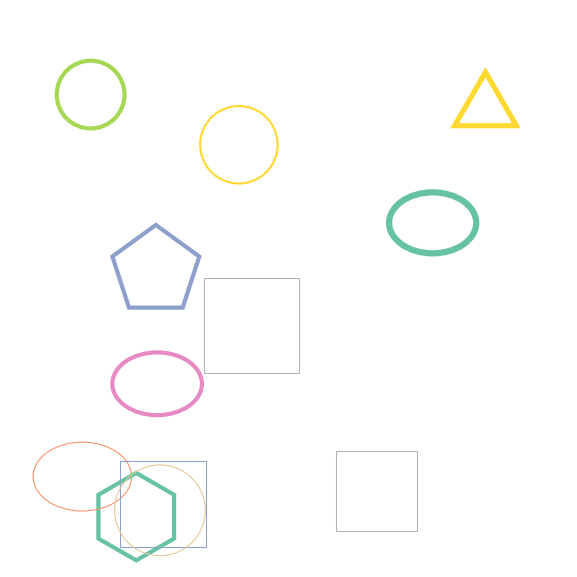[{"shape": "oval", "thickness": 3, "radius": 0.38, "center": [0.749, 0.613]}, {"shape": "hexagon", "thickness": 2, "radius": 0.38, "center": [0.236, 0.104]}, {"shape": "oval", "thickness": 0.5, "radius": 0.43, "center": [0.143, 0.174]}, {"shape": "square", "thickness": 0.5, "radius": 0.37, "center": [0.283, 0.127]}, {"shape": "pentagon", "thickness": 2, "radius": 0.4, "center": [0.27, 0.53]}, {"shape": "oval", "thickness": 2, "radius": 0.39, "center": [0.272, 0.335]}, {"shape": "circle", "thickness": 2, "radius": 0.29, "center": [0.157, 0.835]}, {"shape": "triangle", "thickness": 2.5, "radius": 0.31, "center": [0.841, 0.812]}, {"shape": "circle", "thickness": 1, "radius": 0.34, "center": [0.414, 0.748]}, {"shape": "circle", "thickness": 0.5, "radius": 0.39, "center": [0.277, 0.115]}, {"shape": "square", "thickness": 0.5, "radius": 0.35, "center": [0.652, 0.149]}, {"shape": "square", "thickness": 0.5, "radius": 0.41, "center": [0.435, 0.436]}]